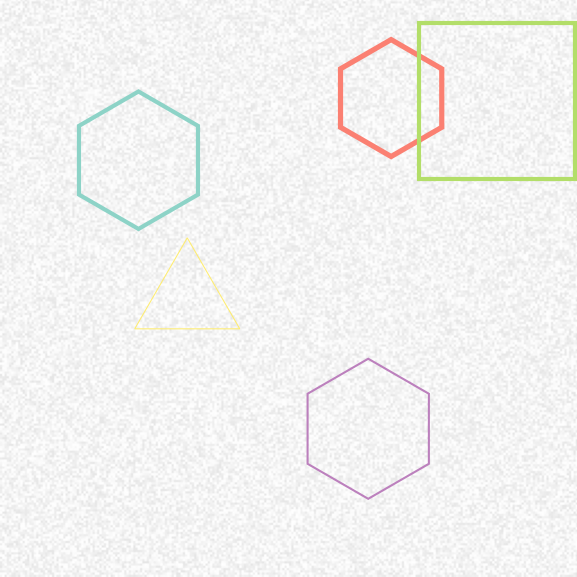[{"shape": "hexagon", "thickness": 2, "radius": 0.59, "center": [0.24, 0.722]}, {"shape": "hexagon", "thickness": 2.5, "radius": 0.51, "center": [0.677, 0.829]}, {"shape": "square", "thickness": 2, "radius": 0.67, "center": [0.861, 0.825]}, {"shape": "hexagon", "thickness": 1, "radius": 0.61, "center": [0.638, 0.257]}, {"shape": "triangle", "thickness": 0.5, "radius": 0.53, "center": [0.324, 0.482]}]